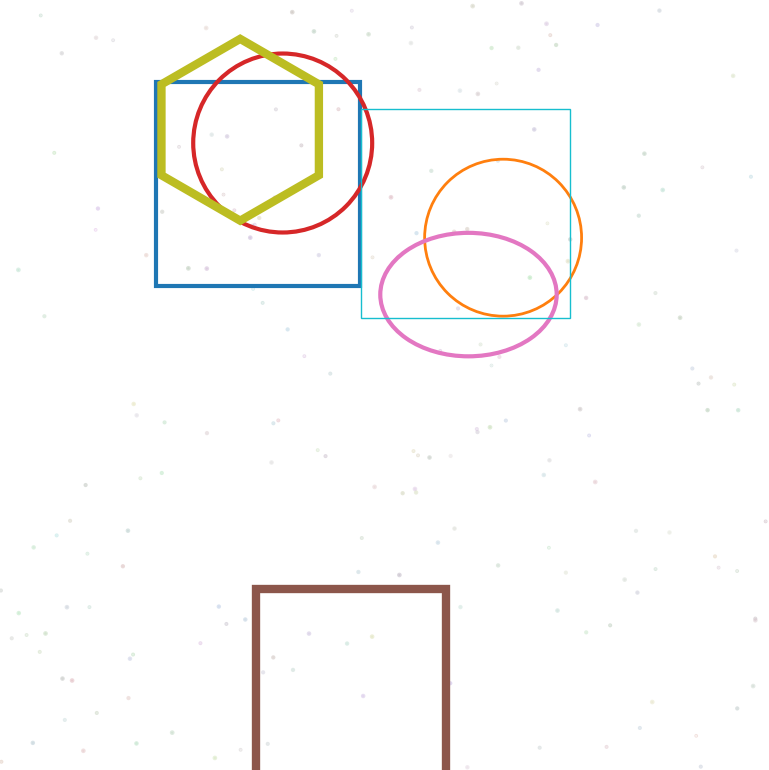[{"shape": "square", "thickness": 1.5, "radius": 0.66, "center": [0.335, 0.761]}, {"shape": "circle", "thickness": 1, "radius": 0.51, "center": [0.653, 0.691]}, {"shape": "circle", "thickness": 1.5, "radius": 0.58, "center": [0.367, 0.814]}, {"shape": "square", "thickness": 3, "radius": 0.62, "center": [0.456, 0.111]}, {"shape": "oval", "thickness": 1.5, "radius": 0.57, "center": [0.608, 0.617]}, {"shape": "hexagon", "thickness": 3, "radius": 0.59, "center": [0.312, 0.831]}, {"shape": "square", "thickness": 0.5, "radius": 0.68, "center": [0.605, 0.723]}]